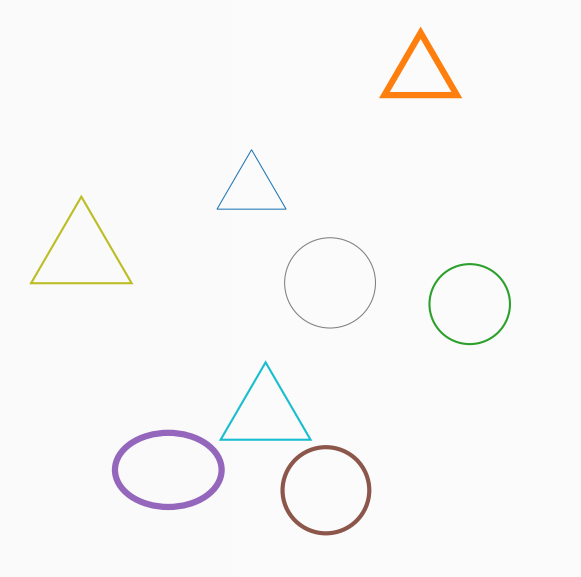[{"shape": "triangle", "thickness": 0.5, "radius": 0.34, "center": [0.433, 0.671]}, {"shape": "triangle", "thickness": 3, "radius": 0.36, "center": [0.724, 0.87]}, {"shape": "circle", "thickness": 1, "radius": 0.35, "center": [0.808, 0.473]}, {"shape": "oval", "thickness": 3, "radius": 0.46, "center": [0.29, 0.185]}, {"shape": "circle", "thickness": 2, "radius": 0.37, "center": [0.561, 0.15]}, {"shape": "circle", "thickness": 0.5, "radius": 0.39, "center": [0.568, 0.509]}, {"shape": "triangle", "thickness": 1, "radius": 0.5, "center": [0.14, 0.559]}, {"shape": "triangle", "thickness": 1, "radius": 0.45, "center": [0.457, 0.282]}]